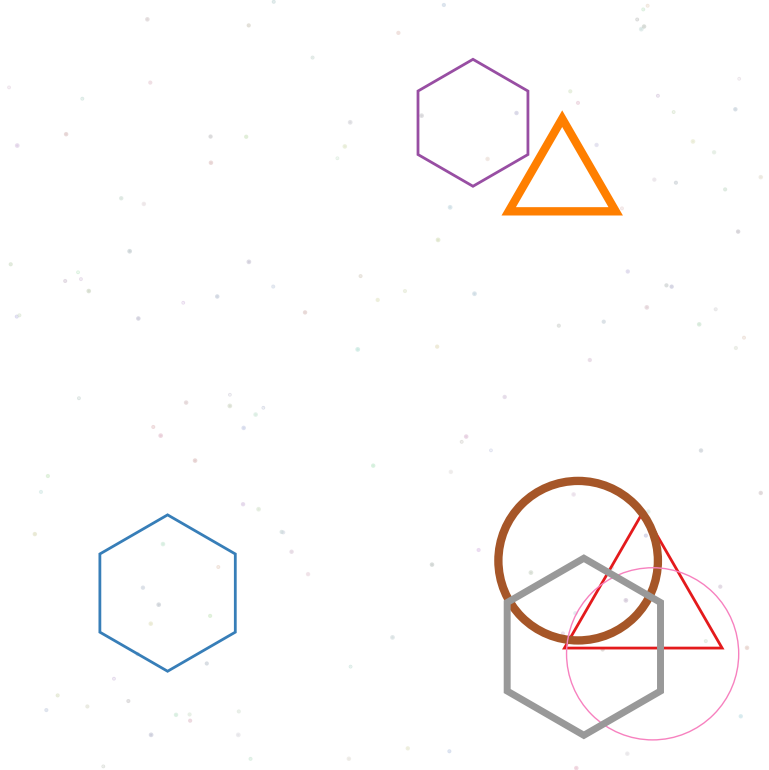[{"shape": "triangle", "thickness": 1, "radius": 0.59, "center": [0.835, 0.217]}, {"shape": "hexagon", "thickness": 1, "radius": 0.51, "center": [0.218, 0.23]}, {"shape": "hexagon", "thickness": 1, "radius": 0.41, "center": [0.614, 0.841]}, {"shape": "triangle", "thickness": 3, "radius": 0.4, "center": [0.73, 0.766]}, {"shape": "circle", "thickness": 3, "radius": 0.52, "center": [0.751, 0.272]}, {"shape": "circle", "thickness": 0.5, "radius": 0.56, "center": [0.848, 0.151]}, {"shape": "hexagon", "thickness": 2.5, "radius": 0.57, "center": [0.758, 0.16]}]